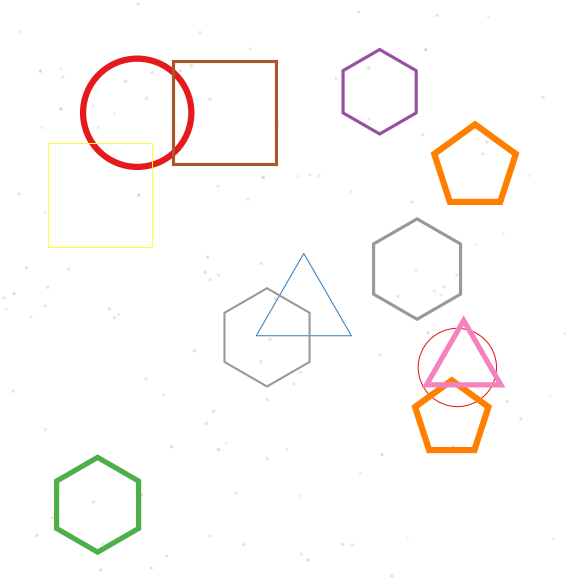[{"shape": "circle", "thickness": 3, "radius": 0.47, "center": [0.238, 0.804]}, {"shape": "circle", "thickness": 0.5, "radius": 0.34, "center": [0.792, 0.363]}, {"shape": "triangle", "thickness": 0.5, "radius": 0.48, "center": [0.526, 0.465]}, {"shape": "hexagon", "thickness": 2.5, "radius": 0.41, "center": [0.169, 0.125]}, {"shape": "hexagon", "thickness": 1.5, "radius": 0.37, "center": [0.657, 0.84]}, {"shape": "pentagon", "thickness": 3, "radius": 0.37, "center": [0.823, 0.71]}, {"shape": "pentagon", "thickness": 3, "radius": 0.33, "center": [0.782, 0.274]}, {"shape": "square", "thickness": 0.5, "radius": 0.45, "center": [0.173, 0.661]}, {"shape": "square", "thickness": 1.5, "radius": 0.45, "center": [0.389, 0.805]}, {"shape": "triangle", "thickness": 2.5, "radius": 0.37, "center": [0.803, 0.37]}, {"shape": "hexagon", "thickness": 1, "radius": 0.43, "center": [0.462, 0.415]}, {"shape": "hexagon", "thickness": 1.5, "radius": 0.43, "center": [0.722, 0.533]}]